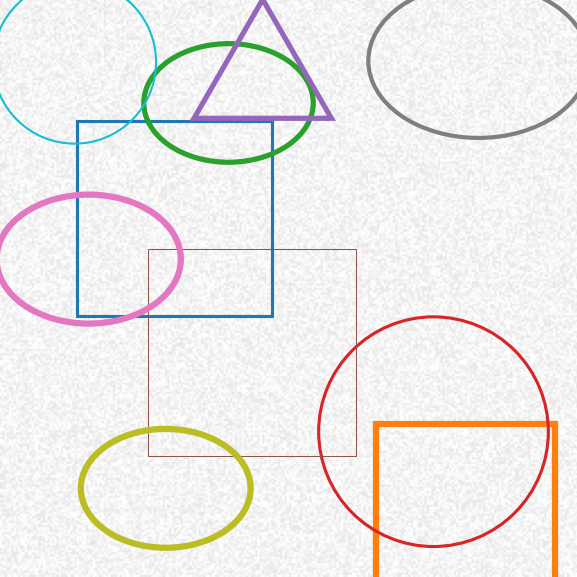[{"shape": "square", "thickness": 1.5, "radius": 0.84, "center": [0.303, 0.621]}, {"shape": "square", "thickness": 3, "radius": 0.77, "center": [0.806, 0.11]}, {"shape": "oval", "thickness": 2.5, "radius": 0.73, "center": [0.396, 0.821]}, {"shape": "circle", "thickness": 1.5, "radius": 0.99, "center": [0.751, 0.252]}, {"shape": "triangle", "thickness": 2.5, "radius": 0.69, "center": [0.455, 0.863]}, {"shape": "square", "thickness": 0.5, "radius": 0.9, "center": [0.437, 0.389]}, {"shape": "oval", "thickness": 3, "radius": 0.8, "center": [0.154, 0.55]}, {"shape": "oval", "thickness": 2, "radius": 0.95, "center": [0.829, 0.894]}, {"shape": "oval", "thickness": 3, "radius": 0.74, "center": [0.287, 0.154]}, {"shape": "circle", "thickness": 1, "radius": 0.71, "center": [0.129, 0.892]}]